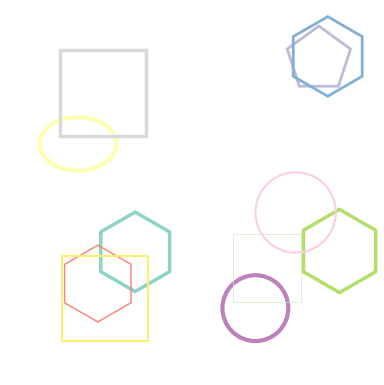[{"shape": "hexagon", "thickness": 2.5, "radius": 0.52, "center": [0.351, 0.346]}, {"shape": "oval", "thickness": 3, "radius": 0.5, "center": [0.203, 0.626]}, {"shape": "pentagon", "thickness": 2, "radius": 0.43, "center": [0.828, 0.846]}, {"shape": "hexagon", "thickness": 1, "radius": 0.5, "center": [0.254, 0.264]}, {"shape": "hexagon", "thickness": 2, "radius": 0.52, "center": [0.851, 0.853]}, {"shape": "hexagon", "thickness": 2.5, "radius": 0.54, "center": [0.882, 0.348]}, {"shape": "circle", "thickness": 1.5, "radius": 0.52, "center": [0.768, 0.448]}, {"shape": "square", "thickness": 2.5, "radius": 0.56, "center": [0.268, 0.758]}, {"shape": "circle", "thickness": 3, "radius": 0.43, "center": [0.663, 0.2]}, {"shape": "square", "thickness": 0.5, "radius": 0.44, "center": [0.694, 0.304]}, {"shape": "square", "thickness": 1.5, "radius": 0.55, "center": [0.273, 0.224]}]